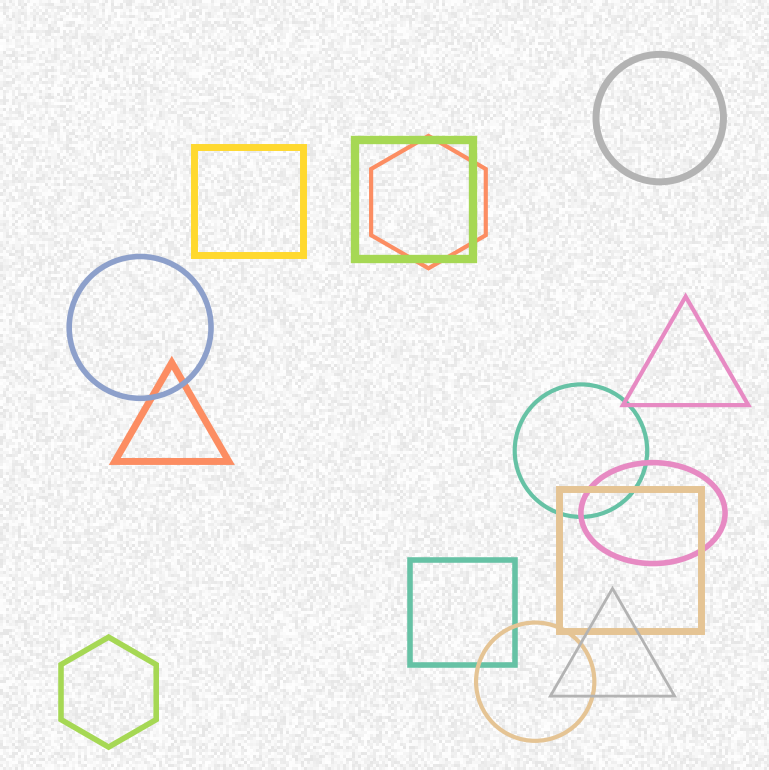[{"shape": "circle", "thickness": 1.5, "radius": 0.43, "center": [0.754, 0.415]}, {"shape": "square", "thickness": 2, "radius": 0.34, "center": [0.601, 0.205]}, {"shape": "hexagon", "thickness": 1.5, "radius": 0.43, "center": [0.556, 0.738]}, {"shape": "triangle", "thickness": 2.5, "radius": 0.43, "center": [0.223, 0.443]}, {"shape": "circle", "thickness": 2, "radius": 0.46, "center": [0.182, 0.575]}, {"shape": "triangle", "thickness": 1.5, "radius": 0.47, "center": [0.89, 0.521]}, {"shape": "oval", "thickness": 2, "radius": 0.47, "center": [0.848, 0.334]}, {"shape": "hexagon", "thickness": 2, "radius": 0.36, "center": [0.141, 0.101]}, {"shape": "square", "thickness": 3, "radius": 0.38, "center": [0.538, 0.741]}, {"shape": "square", "thickness": 2.5, "radius": 0.35, "center": [0.323, 0.739]}, {"shape": "circle", "thickness": 1.5, "radius": 0.38, "center": [0.695, 0.115]}, {"shape": "square", "thickness": 2.5, "radius": 0.46, "center": [0.818, 0.272]}, {"shape": "triangle", "thickness": 1, "radius": 0.47, "center": [0.795, 0.143]}, {"shape": "circle", "thickness": 2.5, "radius": 0.41, "center": [0.857, 0.847]}]